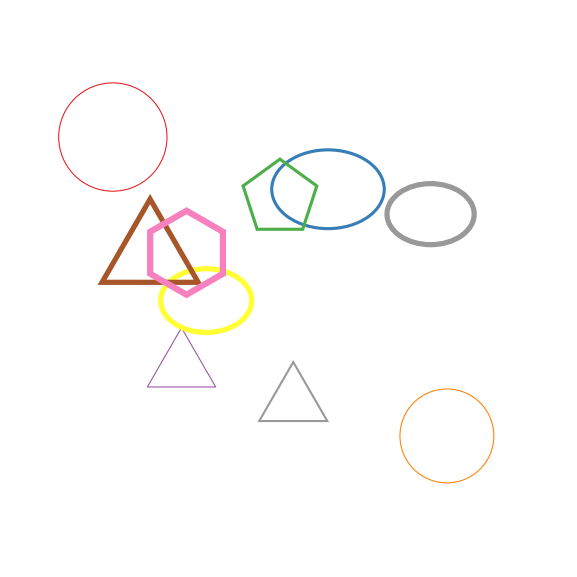[{"shape": "circle", "thickness": 0.5, "radius": 0.47, "center": [0.195, 0.762]}, {"shape": "oval", "thickness": 1.5, "radius": 0.49, "center": [0.568, 0.671]}, {"shape": "pentagon", "thickness": 1.5, "radius": 0.34, "center": [0.485, 0.656]}, {"shape": "triangle", "thickness": 0.5, "radius": 0.34, "center": [0.314, 0.363]}, {"shape": "circle", "thickness": 0.5, "radius": 0.41, "center": [0.774, 0.244]}, {"shape": "oval", "thickness": 2.5, "radius": 0.39, "center": [0.357, 0.479]}, {"shape": "triangle", "thickness": 2.5, "radius": 0.48, "center": [0.26, 0.558]}, {"shape": "hexagon", "thickness": 3, "radius": 0.36, "center": [0.323, 0.561]}, {"shape": "triangle", "thickness": 1, "radius": 0.34, "center": [0.508, 0.304]}, {"shape": "oval", "thickness": 2.5, "radius": 0.38, "center": [0.746, 0.628]}]